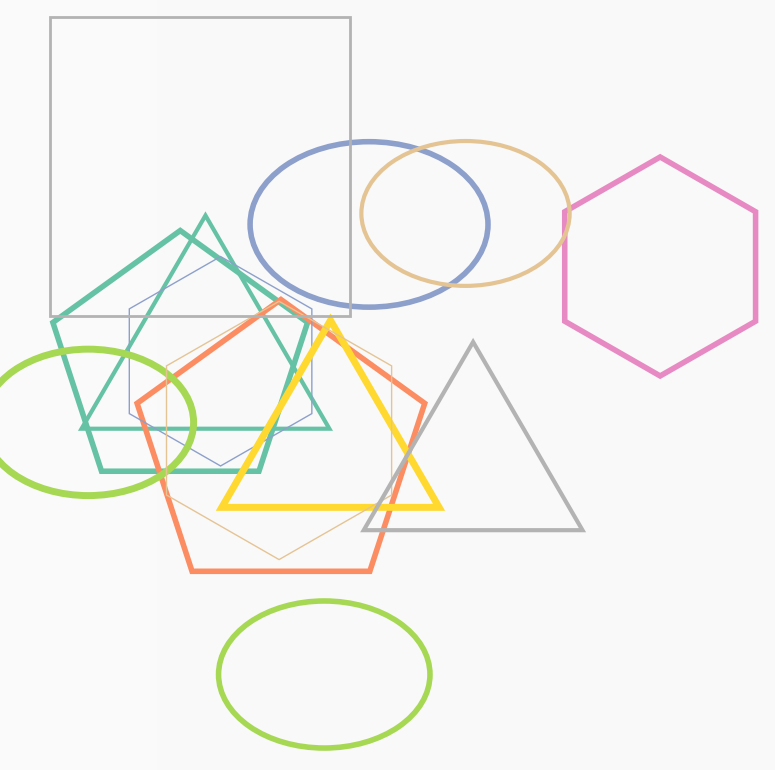[{"shape": "triangle", "thickness": 1.5, "radius": 0.92, "center": [0.265, 0.536]}, {"shape": "pentagon", "thickness": 2, "radius": 0.86, "center": [0.233, 0.528]}, {"shape": "pentagon", "thickness": 2, "radius": 0.98, "center": [0.362, 0.416]}, {"shape": "hexagon", "thickness": 0.5, "radius": 0.68, "center": [0.285, 0.531]}, {"shape": "oval", "thickness": 2, "radius": 0.77, "center": [0.476, 0.709]}, {"shape": "hexagon", "thickness": 2, "radius": 0.71, "center": [0.852, 0.654]}, {"shape": "oval", "thickness": 2, "radius": 0.68, "center": [0.418, 0.124]}, {"shape": "oval", "thickness": 2.5, "radius": 0.68, "center": [0.114, 0.451]}, {"shape": "triangle", "thickness": 2.5, "radius": 0.81, "center": [0.426, 0.422]}, {"shape": "hexagon", "thickness": 0.5, "radius": 0.84, "center": [0.36, 0.441]}, {"shape": "oval", "thickness": 1.5, "radius": 0.67, "center": [0.601, 0.723]}, {"shape": "square", "thickness": 1, "radius": 0.97, "center": [0.258, 0.784]}, {"shape": "triangle", "thickness": 1.5, "radius": 0.81, "center": [0.61, 0.393]}]